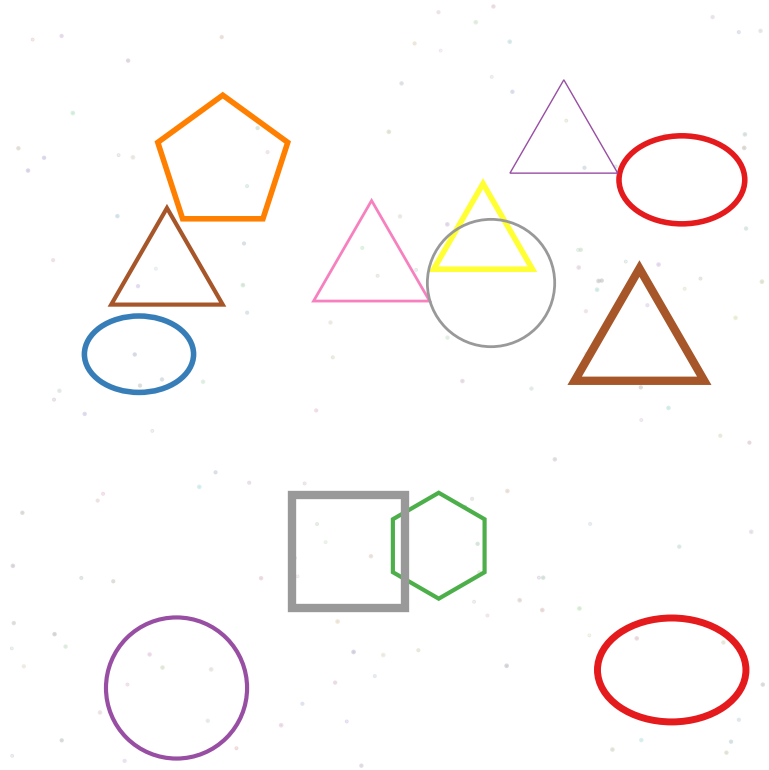[{"shape": "oval", "thickness": 2.5, "radius": 0.48, "center": [0.872, 0.13]}, {"shape": "oval", "thickness": 2, "radius": 0.41, "center": [0.886, 0.766]}, {"shape": "oval", "thickness": 2, "radius": 0.35, "center": [0.181, 0.54]}, {"shape": "hexagon", "thickness": 1.5, "radius": 0.34, "center": [0.57, 0.291]}, {"shape": "triangle", "thickness": 0.5, "radius": 0.4, "center": [0.732, 0.816]}, {"shape": "circle", "thickness": 1.5, "radius": 0.46, "center": [0.229, 0.107]}, {"shape": "pentagon", "thickness": 2, "radius": 0.44, "center": [0.289, 0.788]}, {"shape": "triangle", "thickness": 2, "radius": 0.37, "center": [0.627, 0.687]}, {"shape": "triangle", "thickness": 3, "radius": 0.49, "center": [0.83, 0.554]}, {"shape": "triangle", "thickness": 1.5, "radius": 0.42, "center": [0.217, 0.646]}, {"shape": "triangle", "thickness": 1, "radius": 0.44, "center": [0.483, 0.653]}, {"shape": "circle", "thickness": 1, "radius": 0.41, "center": [0.638, 0.632]}, {"shape": "square", "thickness": 3, "radius": 0.37, "center": [0.452, 0.283]}]